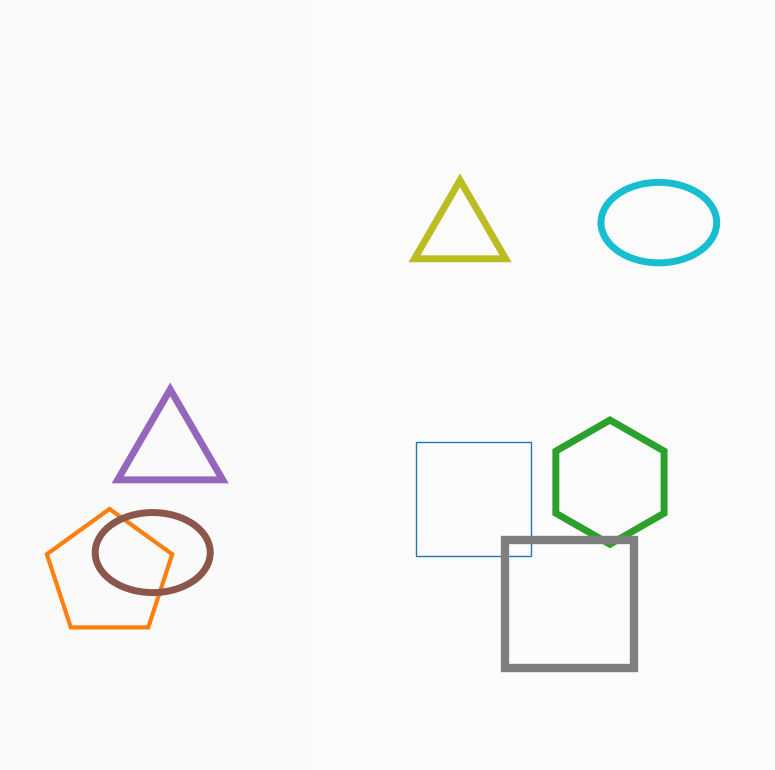[{"shape": "square", "thickness": 0.5, "radius": 0.37, "center": [0.611, 0.351]}, {"shape": "pentagon", "thickness": 1.5, "radius": 0.43, "center": [0.141, 0.254]}, {"shape": "hexagon", "thickness": 2.5, "radius": 0.4, "center": [0.787, 0.374]}, {"shape": "triangle", "thickness": 2.5, "radius": 0.39, "center": [0.22, 0.416]}, {"shape": "oval", "thickness": 2.5, "radius": 0.37, "center": [0.197, 0.282]}, {"shape": "square", "thickness": 3, "radius": 0.42, "center": [0.735, 0.216]}, {"shape": "triangle", "thickness": 2.5, "radius": 0.34, "center": [0.594, 0.698]}, {"shape": "oval", "thickness": 2.5, "radius": 0.37, "center": [0.85, 0.711]}]